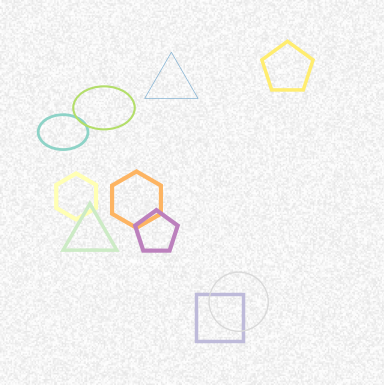[{"shape": "oval", "thickness": 2, "radius": 0.32, "center": [0.164, 0.657]}, {"shape": "hexagon", "thickness": 3, "radius": 0.3, "center": [0.198, 0.49]}, {"shape": "square", "thickness": 2.5, "radius": 0.3, "center": [0.571, 0.176]}, {"shape": "triangle", "thickness": 0.5, "radius": 0.4, "center": [0.445, 0.784]}, {"shape": "hexagon", "thickness": 3, "radius": 0.37, "center": [0.355, 0.481]}, {"shape": "oval", "thickness": 1.5, "radius": 0.4, "center": [0.27, 0.72]}, {"shape": "circle", "thickness": 1, "radius": 0.38, "center": [0.62, 0.216]}, {"shape": "pentagon", "thickness": 3, "radius": 0.29, "center": [0.406, 0.396]}, {"shape": "triangle", "thickness": 2.5, "radius": 0.4, "center": [0.234, 0.391]}, {"shape": "pentagon", "thickness": 2.5, "radius": 0.35, "center": [0.747, 0.823]}]